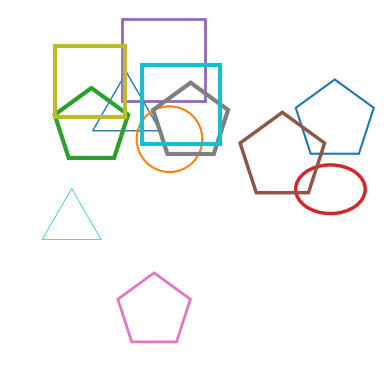[{"shape": "triangle", "thickness": 1, "radius": 0.51, "center": [0.328, 0.711]}, {"shape": "pentagon", "thickness": 1.5, "radius": 0.53, "center": [0.87, 0.687]}, {"shape": "circle", "thickness": 1.5, "radius": 0.43, "center": [0.44, 0.638]}, {"shape": "pentagon", "thickness": 3, "radius": 0.5, "center": [0.237, 0.671]}, {"shape": "oval", "thickness": 2.5, "radius": 0.45, "center": [0.858, 0.508]}, {"shape": "square", "thickness": 2, "radius": 0.54, "center": [0.425, 0.844]}, {"shape": "pentagon", "thickness": 2.5, "radius": 0.58, "center": [0.733, 0.593]}, {"shape": "pentagon", "thickness": 2, "radius": 0.5, "center": [0.4, 0.192]}, {"shape": "pentagon", "thickness": 3, "radius": 0.51, "center": [0.495, 0.683]}, {"shape": "square", "thickness": 3, "radius": 0.46, "center": [0.234, 0.789]}, {"shape": "triangle", "thickness": 0.5, "radius": 0.44, "center": [0.186, 0.422]}, {"shape": "square", "thickness": 3, "radius": 0.51, "center": [0.47, 0.728]}]